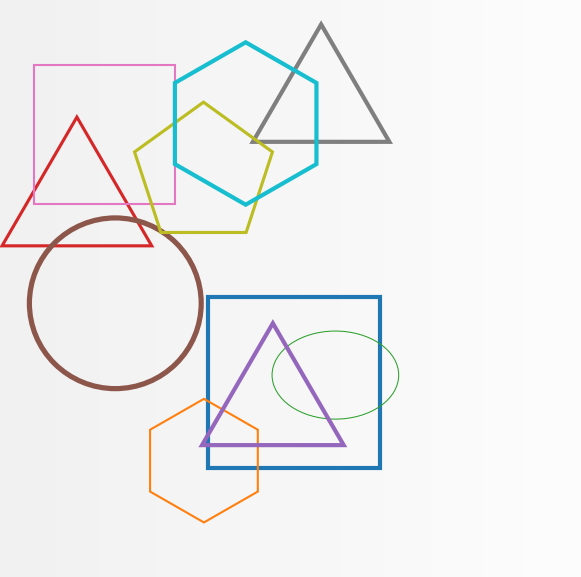[{"shape": "square", "thickness": 2, "radius": 0.74, "center": [0.506, 0.337]}, {"shape": "hexagon", "thickness": 1, "radius": 0.54, "center": [0.351, 0.201]}, {"shape": "oval", "thickness": 0.5, "radius": 0.54, "center": [0.577, 0.35]}, {"shape": "triangle", "thickness": 1.5, "radius": 0.74, "center": [0.132, 0.648]}, {"shape": "triangle", "thickness": 2, "radius": 0.7, "center": [0.469, 0.299]}, {"shape": "circle", "thickness": 2.5, "radius": 0.74, "center": [0.198, 0.474]}, {"shape": "square", "thickness": 1, "radius": 0.61, "center": [0.18, 0.766]}, {"shape": "triangle", "thickness": 2, "radius": 0.68, "center": [0.552, 0.821]}, {"shape": "pentagon", "thickness": 1.5, "radius": 0.62, "center": [0.35, 0.697]}, {"shape": "hexagon", "thickness": 2, "radius": 0.7, "center": [0.423, 0.785]}]